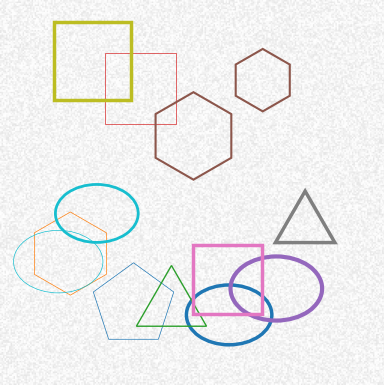[{"shape": "oval", "thickness": 2.5, "radius": 0.55, "center": [0.595, 0.182]}, {"shape": "pentagon", "thickness": 0.5, "radius": 0.55, "center": [0.347, 0.208]}, {"shape": "hexagon", "thickness": 0.5, "radius": 0.54, "center": [0.183, 0.341]}, {"shape": "triangle", "thickness": 1, "radius": 0.53, "center": [0.445, 0.205]}, {"shape": "square", "thickness": 0.5, "radius": 0.46, "center": [0.364, 0.771]}, {"shape": "oval", "thickness": 3, "radius": 0.59, "center": [0.718, 0.251]}, {"shape": "hexagon", "thickness": 1.5, "radius": 0.41, "center": [0.682, 0.792]}, {"shape": "hexagon", "thickness": 1.5, "radius": 0.57, "center": [0.502, 0.647]}, {"shape": "square", "thickness": 2.5, "radius": 0.45, "center": [0.591, 0.274]}, {"shape": "triangle", "thickness": 2.5, "radius": 0.45, "center": [0.793, 0.414]}, {"shape": "square", "thickness": 2.5, "radius": 0.5, "center": [0.24, 0.842]}, {"shape": "oval", "thickness": 2, "radius": 0.54, "center": [0.251, 0.446]}, {"shape": "oval", "thickness": 0.5, "radius": 0.58, "center": [0.151, 0.32]}]